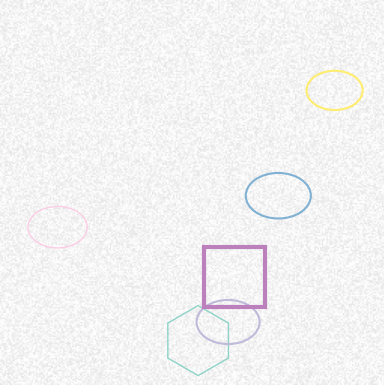[{"shape": "hexagon", "thickness": 1, "radius": 0.45, "center": [0.515, 0.115]}, {"shape": "oval", "thickness": 1.5, "radius": 0.41, "center": [0.592, 0.164]}, {"shape": "oval", "thickness": 1.5, "radius": 0.42, "center": [0.723, 0.492]}, {"shape": "oval", "thickness": 1, "radius": 0.38, "center": [0.15, 0.41]}, {"shape": "square", "thickness": 3, "radius": 0.39, "center": [0.609, 0.281]}, {"shape": "oval", "thickness": 1.5, "radius": 0.36, "center": [0.869, 0.765]}]